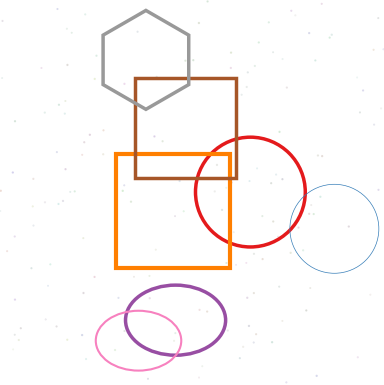[{"shape": "circle", "thickness": 2.5, "radius": 0.71, "center": [0.65, 0.501]}, {"shape": "circle", "thickness": 0.5, "radius": 0.58, "center": [0.868, 0.406]}, {"shape": "oval", "thickness": 2.5, "radius": 0.65, "center": [0.456, 0.168]}, {"shape": "square", "thickness": 3, "radius": 0.74, "center": [0.45, 0.451]}, {"shape": "square", "thickness": 2.5, "radius": 0.65, "center": [0.482, 0.668]}, {"shape": "oval", "thickness": 1.5, "radius": 0.56, "center": [0.36, 0.115]}, {"shape": "hexagon", "thickness": 2.5, "radius": 0.64, "center": [0.379, 0.844]}]